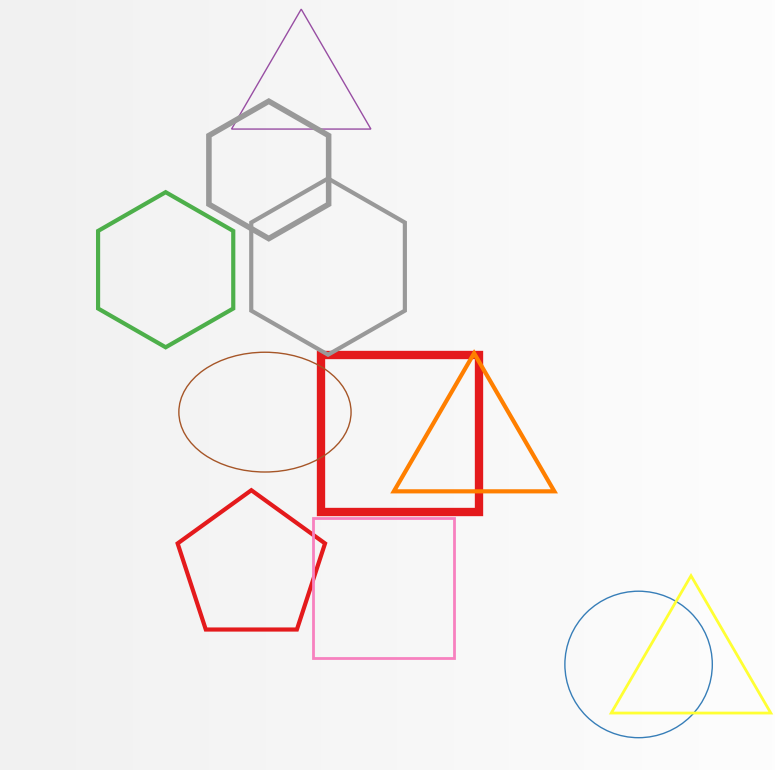[{"shape": "pentagon", "thickness": 1.5, "radius": 0.5, "center": [0.324, 0.263]}, {"shape": "square", "thickness": 3, "radius": 0.51, "center": [0.517, 0.438]}, {"shape": "circle", "thickness": 0.5, "radius": 0.48, "center": [0.824, 0.137]}, {"shape": "hexagon", "thickness": 1.5, "radius": 0.5, "center": [0.214, 0.65]}, {"shape": "triangle", "thickness": 0.5, "radius": 0.52, "center": [0.389, 0.884]}, {"shape": "triangle", "thickness": 1.5, "radius": 0.6, "center": [0.612, 0.422]}, {"shape": "triangle", "thickness": 1, "radius": 0.59, "center": [0.892, 0.133]}, {"shape": "oval", "thickness": 0.5, "radius": 0.56, "center": [0.342, 0.465]}, {"shape": "square", "thickness": 1, "radius": 0.45, "center": [0.495, 0.237]}, {"shape": "hexagon", "thickness": 1.5, "radius": 0.57, "center": [0.423, 0.654]}, {"shape": "hexagon", "thickness": 2, "radius": 0.45, "center": [0.347, 0.779]}]